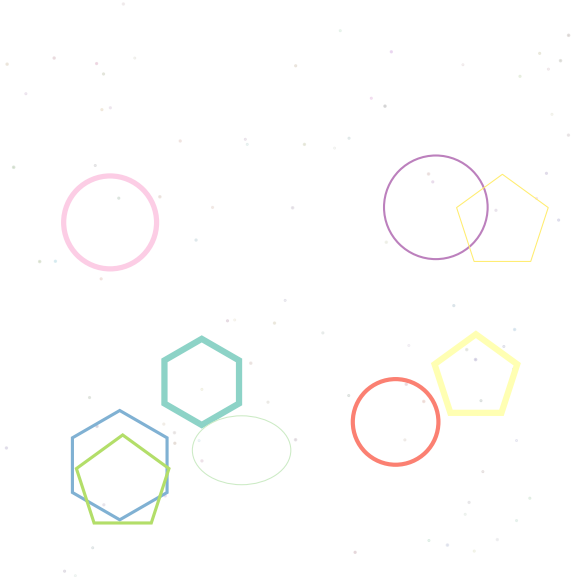[{"shape": "hexagon", "thickness": 3, "radius": 0.37, "center": [0.349, 0.338]}, {"shape": "pentagon", "thickness": 3, "radius": 0.38, "center": [0.824, 0.345]}, {"shape": "circle", "thickness": 2, "radius": 0.37, "center": [0.685, 0.269]}, {"shape": "hexagon", "thickness": 1.5, "radius": 0.47, "center": [0.207, 0.194]}, {"shape": "pentagon", "thickness": 1.5, "radius": 0.42, "center": [0.212, 0.162]}, {"shape": "circle", "thickness": 2.5, "radius": 0.4, "center": [0.191, 0.614]}, {"shape": "circle", "thickness": 1, "radius": 0.45, "center": [0.755, 0.64]}, {"shape": "oval", "thickness": 0.5, "radius": 0.43, "center": [0.418, 0.219]}, {"shape": "pentagon", "thickness": 0.5, "radius": 0.42, "center": [0.87, 0.614]}]